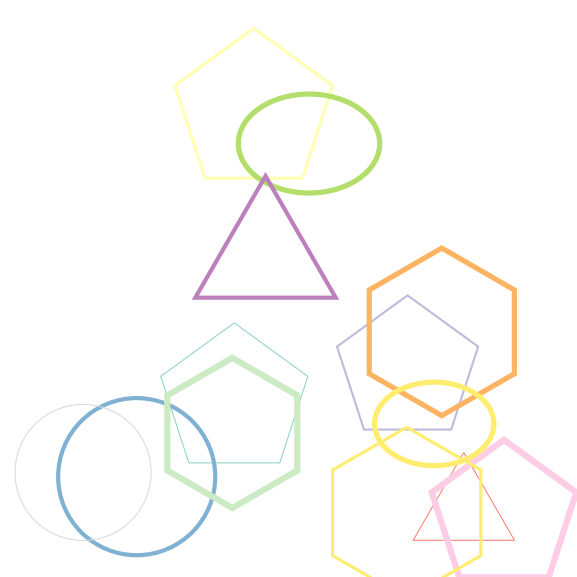[{"shape": "pentagon", "thickness": 0.5, "radius": 0.67, "center": [0.406, 0.306]}, {"shape": "pentagon", "thickness": 1.5, "radius": 0.72, "center": [0.439, 0.807]}, {"shape": "pentagon", "thickness": 1, "radius": 0.64, "center": [0.706, 0.359]}, {"shape": "triangle", "thickness": 0.5, "radius": 0.51, "center": [0.803, 0.114]}, {"shape": "circle", "thickness": 2, "radius": 0.68, "center": [0.237, 0.174]}, {"shape": "hexagon", "thickness": 2.5, "radius": 0.73, "center": [0.765, 0.424]}, {"shape": "oval", "thickness": 2.5, "radius": 0.61, "center": [0.535, 0.751]}, {"shape": "pentagon", "thickness": 3, "radius": 0.66, "center": [0.873, 0.106]}, {"shape": "circle", "thickness": 0.5, "radius": 0.59, "center": [0.144, 0.181]}, {"shape": "triangle", "thickness": 2, "radius": 0.7, "center": [0.46, 0.554]}, {"shape": "hexagon", "thickness": 3, "radius": 0.65, "center": [0.402, 0.249]}, {"shape": "oval", "thickness": 2.5, "radius": 0.52, "center": [0.752, 0.265]}, {"shape": "hexagon", "thickness": 1.5, "radius": 0.74, "center": [0.704, 0.111]}]